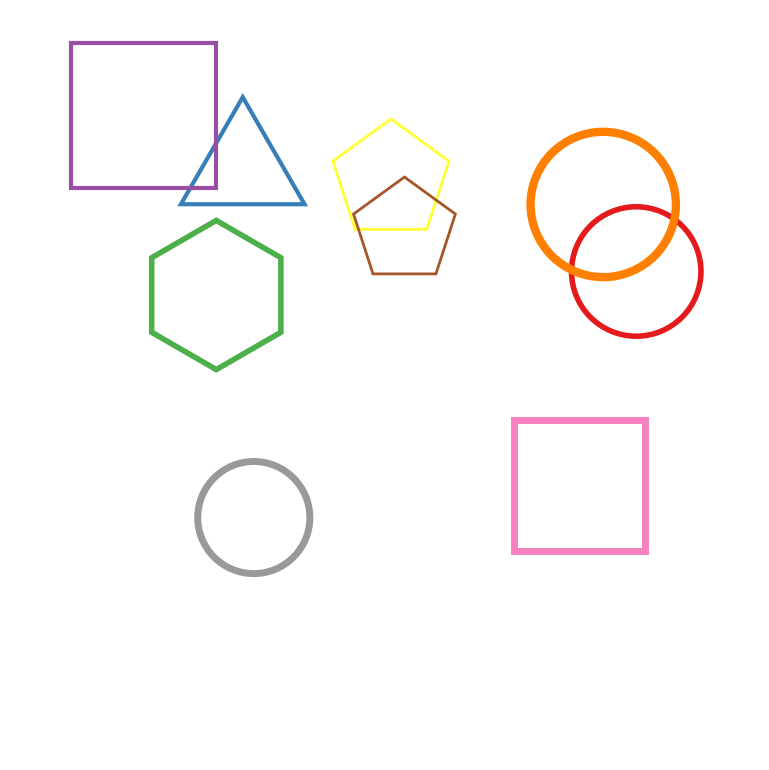[{"shape": "circle", "thickness": 2, "radius": 0.42, "center": [0.826, 0.647]}, {"shape": "triangle", "thickness": 1.5, "radius": 0.46, "center": [0.315, 0.781]}, {"shape": "hexagon", "thickness": 2, "radius": 0.48, "center": [0.281, 0.617]}, {"shape": "square", "thickness": 1.5, "radius": 0.47, "center": [0.186, 0.85]}, {"shape": "circle", "thickness": 3, "radius": 0.47, "center": [0.783, 0.734]}, {"shape": "pentagon", "thickness": 1, "radius": 0.4, "center": [0.508, 0.766]}, {"shape": "pentagon", "thickness": 1, "radius": 0.35, "center": [0.525, 0.701]}, {"shape": "square", "thickness": 2.5, "radius": 0.42, "center": [0.753, 0.37]}, {"shape": "circle", "thickness": 2.5, "radius": 0.36, "center": [0.33, 0.328]}]